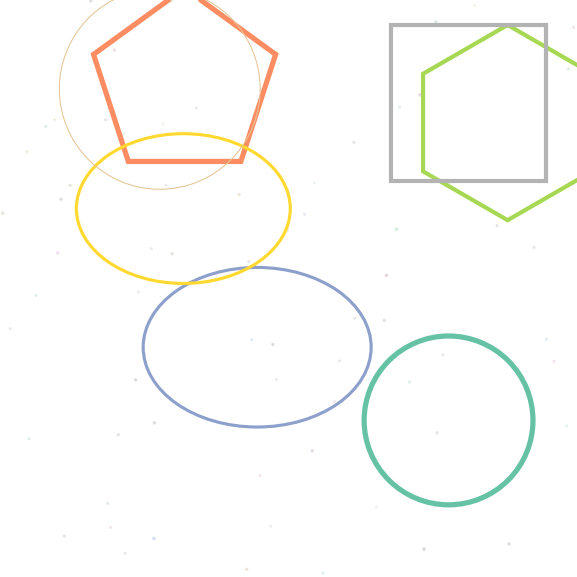[{"shape": "circle", "thickness": 2.5, "radius": 0.73, "center": [0.777, 0.271]}, {"shape": "pentagon", "thickness": 2.5, "radius": 0.83, "center": [0.32, 0.854]}, {"shape": "oval", "thickness": 1.5, "radius": 0.99, "center": [0.445, 0.398]}, {"shape": "hexagon", "thickness": 2, "radius": 0.85, "center": [0.879, 0.787]}, {"shape": "oval", "thickness": 1.5, "radius": 0.93, "center": [0.317, 0.638]}, {"shape": "circle", "thickness": 0.5, "radius": 0.87, "center": [0.277, 0.845]}, {"shape": "square", "thickness": 2, "radius": 0.67, "center": [0.812, 0.82]}]